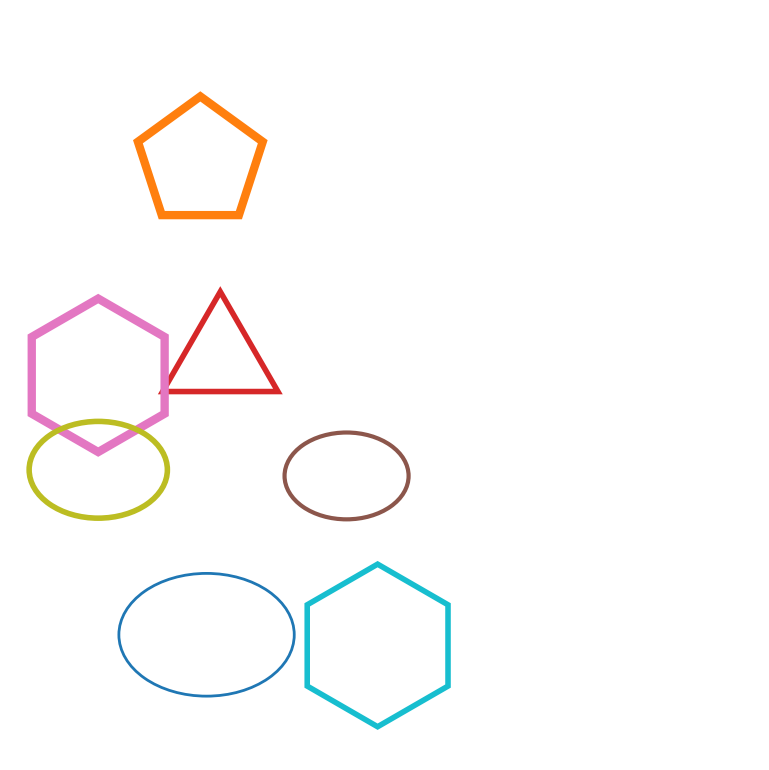[{"shape": "oval", "thickness": 1, "radius": 0.57, "center": [0.268, 0.176]}, {"shape": "pentagon", "thickness": 3, "radius": 0.43, "center": [0.26, 0.79]}, {"shape": "triangle", "thickness": 2, "radius": 0.43, "center": [0.286, 0.535]}, {"shape": "oval", "thickness": 1.5, "radius": 0.4, "center": [0.45, 0.382]}, {"shape": "hexagon", "thickness": 3, "radius": 0.5, "center": [0.128, 0.513]}, {"shape": "oval", "thickness": 2, "radius": 0.45, "center": [0.128, 0.39]}, {"shape": "hexagon", "thickness": 2, "radius": 0.53, "center": [0.49, 0.162]}]